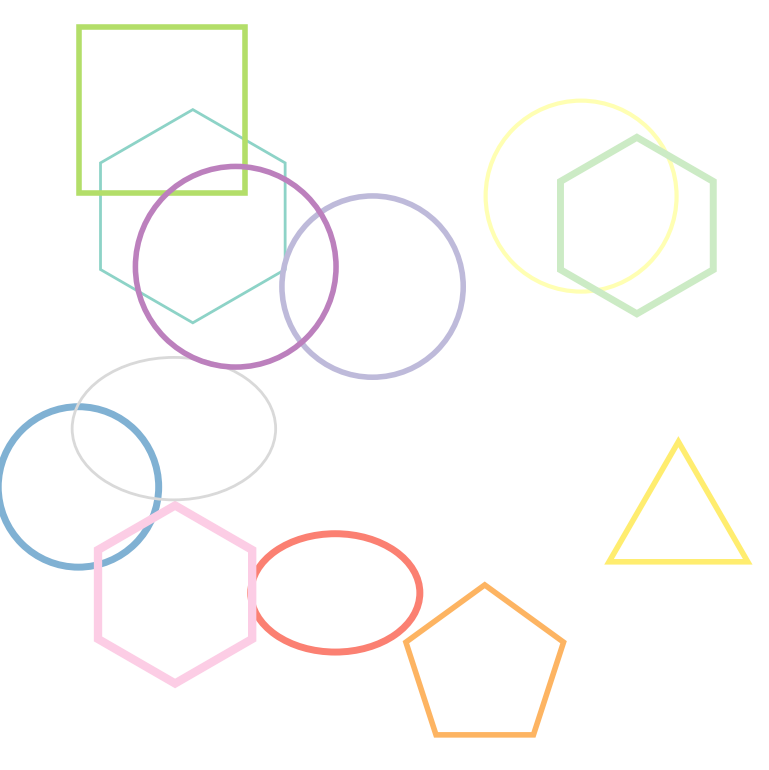[{"shape": "hexagon", "thickness": 1, "radius": 0.69, "center": [0.25, 0.719]}, {"shape": "circle", "thickness": 1.5, "radius": 0.62, "center": [0.755, 0.745]}, {"shape": "circle", "thickness": 2, "radius": 0.59, "center": [0.484, 0.628]}, {"shape": "oval", "thickness": 2.5, "radius": 0.55, "center": [0.435, 0.23]}, {"shape": "circle", "thickness": 2.5, "radius": 0.52, "center": [0.102, 0.368]}, {"shape": "pentagon", "thickness": 2, "radius": 0.54, "center": [0.63, 0.133]}, {"shape": "square", "thickness": 2, "radius": 0.54, "center": [0.211, 0.857]}, {"shape": "hexagon", "thickness": 3, "radius": 0.58, "center": [0.227, 0.228]}, {"shape": "oval", "thickness": 1, "radius": 0.66, "center": [0.226, 0.443]}, {"shape": "circle", "thickness": 2, "radius": 0.65, "center": [0.306, 0.654]}, {"shape": "hexagon", "thickness": 2.5, "radius": 0.57, "center": [0.827, 0.707]}, {"shape": "triangle", "thickness": 2, "radius": 0.52, "center": [0.881, 0.322]}]